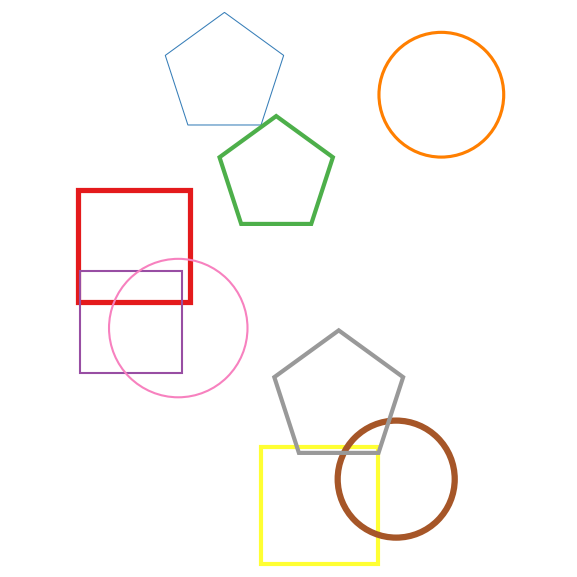[{"shape": "square", "thickness": 2.5, "radius": 0.49, "center": [0.231, 0.573]}, {"shape": "pentagon", "thickness": 0.5, "radius": 0.54, "center": [0.389, 0.87]}, {"shape": "pentagon", "thickness": 2, "radius": 0.52, "center": [0.478, 0.695]}, {"shape": "square", "thickness": 1, "radius": 0.44, "center": [0.227, 0.441]}, {"shape": "circle", "thickness": 1.5, "radius": 0.54, "center": [0.764, 0.835]}, {"shape": "square", "thickness": 2, "radius": 0.51, "center": [0.554, 0.124]}, {"shape": "circle", "thickness": 3, "radius": 0.51, "center": [0.686, 0.17]}, {"shape": "circle", "thickness": 1, "radius": 0.6, "center": [0.309, 0.431]}, {"shape": "pentagon", "thickness": 2, "radius": 0.59, "center": [0.587, 0.31]}]